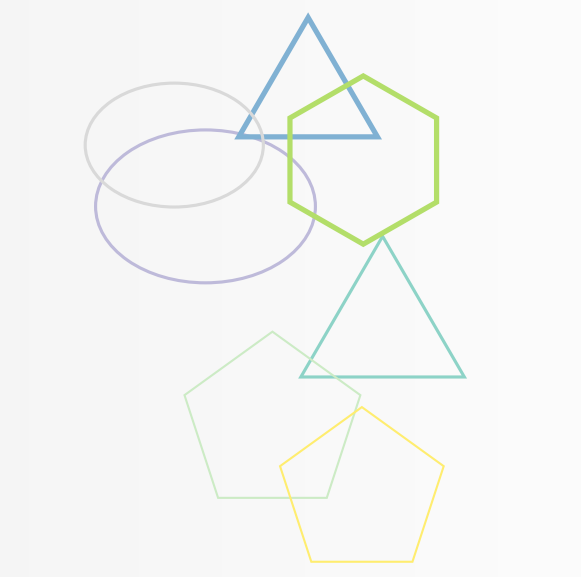[{"shape": "triangle", "thickness": 1.5, "radius": 0.81, "center": [0.658, 0.428]}, {"shape": "oval", "thickness": 1.5, "radius": 0.95, "center": [0.354, 0.642]}, {"shape": "triangle", "thickness": 2.5, "radius": 0.69, "center": [0.53, 0.831]}, {"shape": "hexagon", "thickness": 2.5, "radius": 0.73, "center": [0.625, 0.722]}, {"shape": "oval", "thickness": 1.5, "radius": 0.77, "center": [0.3, 0.748]}, {"shape": "pentagon", "thickness": 1, "radius": 0.8, "center": [0.469, 0.266]}, {"shape": "pentagon", "thickness": 1, "radius": 0.74, "center": [0.623, 0.146]}]